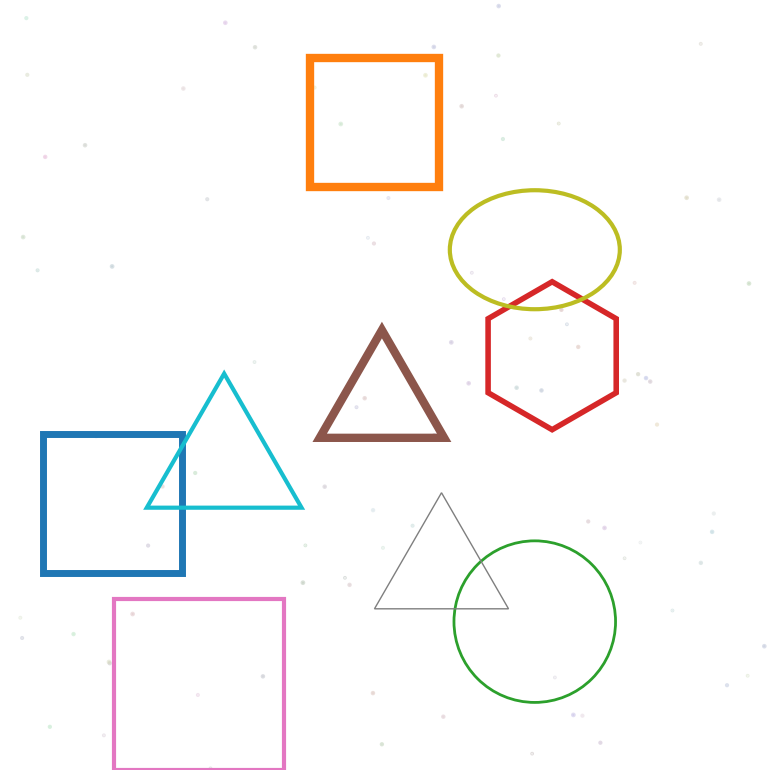[{"shape": "square", "thickness": 2.5, "radius": 0.45, "center": [0.146, 0.346]}, {"shape": "square", "thickness": 3, "radius": 0.42, "center": [0.487, 0.841]}, {"shape": "circle", "thickness": 1, "radius": 0.52, "center": [0.694, 0.193]}, {"shape": "hexagon", "thickness": 2, "radius": 0.48, "center": [0.717, 0.538]}, {"shape": "triangle", "thickness": 3, "radius": 0.47, "center": [0.496, 0.478]}, {"shape": "square", "thickness": 1.5, "radius": 0.55, "center": [0.258, 0.111]}, {"shape": "triangle", "thickness": 0.5, "radius": 0.5, "center": [0.573, 0.26]}, {"shape": "oval", "thickness": 1.5, "radius": 0.55, "center": [0.695, 0.676]}, {"shape": "triangle", "thickness": 1.5, "radius": 0.58, "center": [0.291, 0.399]}]